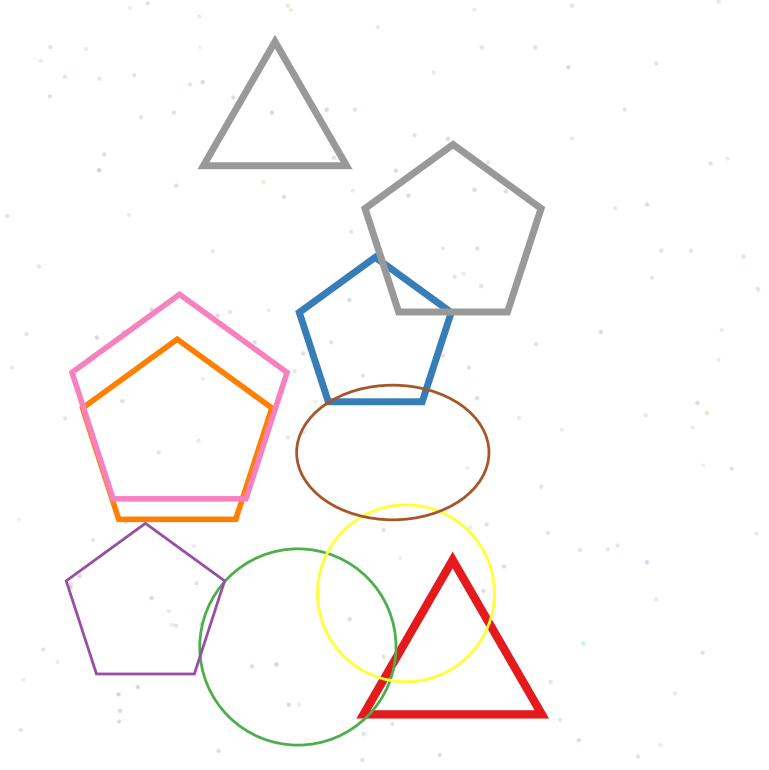[{"shape": "triangle", "thickness": 3, "radius": 0.67, "center": [0.588, 0.139]}, {"shape": "pentagon", "thickness": 2.5, "radius": 0.52, "center": [0.487, 0.562]}, {"shape": "circle", "thickness": 1, "radius": 0.64, "center": [0.387, 0.16]}, {"shape": "pentagon", "thickness": 1, "radius": 0.54, "center": [0.189, 0.212]}, {"shape": "pentagon", "thickness": 2, "radius": 0.65, "center": [0.23, 0.43]}, {"shape": "circle", "thickness": 1, "radius": 0.57, "center": [0.527, 0.229]}, {"shape": "oval", "thickness": 1, "radius": 0.62, "center": [0.51, 0.412]}, {"shape": "pentagon", "thickness": 2, "radius": 0.73, "center": [0.233, 0.471]}, {"shape": "triangle", "thickness": 2.5, "radius": 0.54, "center": [0.357, 0.838]}, {"shape": "pentagon", "thickness": 2.5, "radius": 0.6, "center": [0.588, 0.692]}]